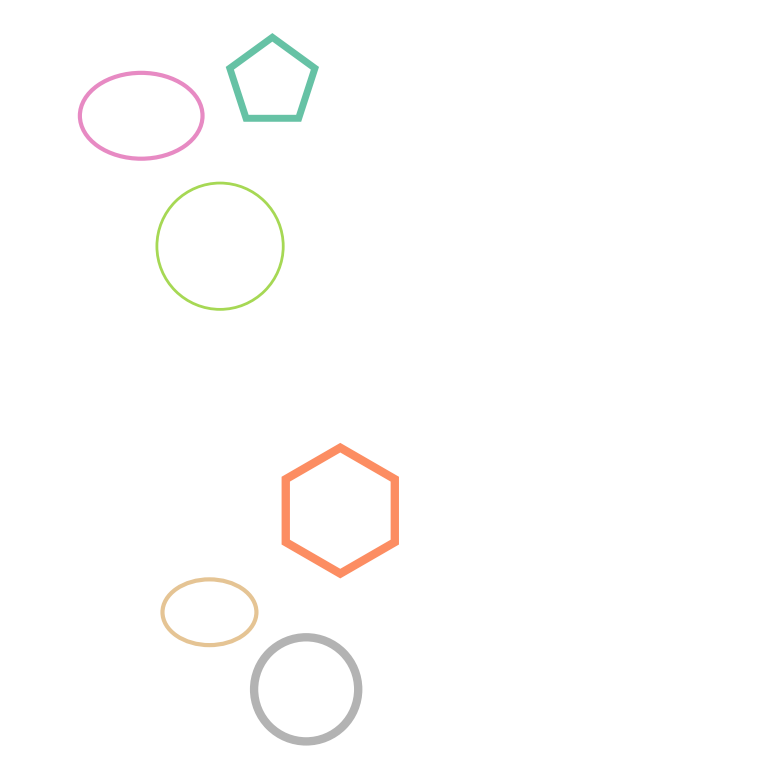[{"shape": "pentagon", "thickness": 2.5, "radius": 0.29, "center": [0.354, 0.893]}, {"shape": "hexagon", "thickness": 3, "radius": 0.41, "center": [0.442, 0.337]}, {"shape": "oval", "thickness": 1.5, "radius": 0.4, "center": [0.183, 0.85]}, {"shape": "circle", "thickness": 1, "radius": 0.41, "center": [0.286, 0.68]}, {"shape": "oval", "thickness": 1.5, "radius": 0.31, "center": [0.272, 0.205]}, {"shape": "circle", "thickness": 3, "radius": 0.34, "center": [0.398, 0.105]}]